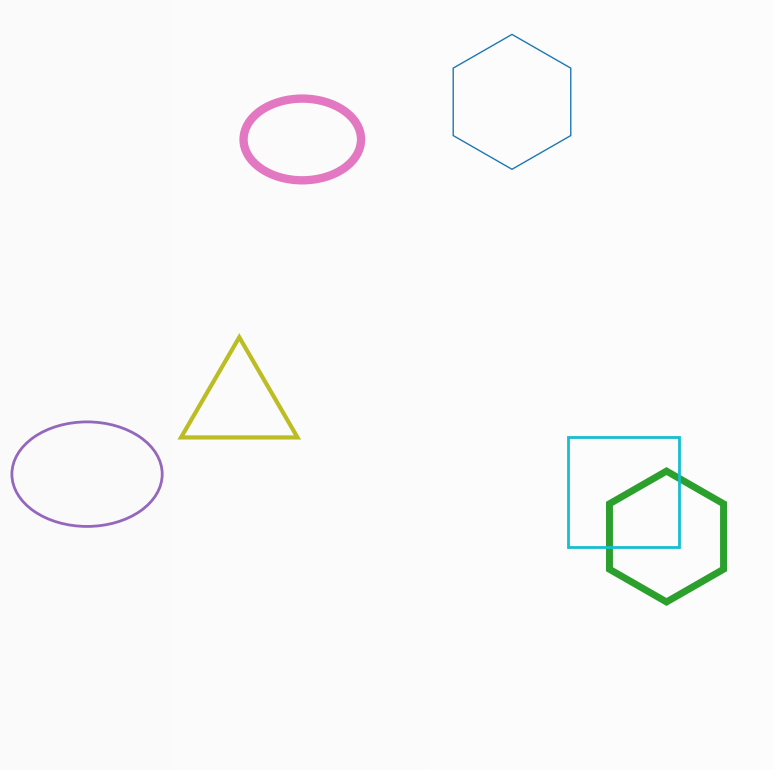[{"shape": "hexagon", "thickness": 0.5, "radius": 0.44, "center": [0.661, 0.868]}, {"shape": "hexagon", "thickness": 2.5, "radius": 0.42, "center": [0.86, 0.303]}, {"shape": "oval", "thickness": 1, "radius": 0.48, "center": [0.112, 0.384]}, {"shape": "oval", "thickness": 3, "radius": 0.38, "center": [0.39, 0.819]}, {"shape": "triangle", "thickness": 1.5, "radius": 0.43, "center": [0.309, 0.475]}, {"shape": "square", "thickness": 1, "radius": 0.36, "center": [0.804, 0.361]}]